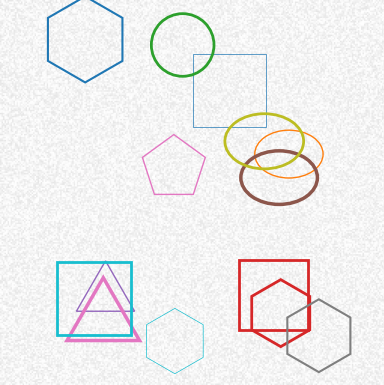[{"shape": "square", "thickness": 0.5, "radius": 0.47, "center": [0.597, 0.766]}, {"shape": "hexagon", "thickness": 1.5, "radius": 0.56, "center": [0.221, 0.898]}, {"shape": "oval", "thickness": 1, "radius": 0.44, "center": [0.75, 0.6]}, {"shape": "circle", "thickness": 2, "radius": 0.41, "center": [0.474, 0.883]}, {"shape": "hexagon", "thickness": 2, "radius": 0.44, "center": [0.729, 0.187]}, {"shape": "square", "thickness": 2, "radius": 0.45, "center": [0.711, 0.234]}, {"shape": "triangle", "thickness": 1, "radius": 0.44, "center": [0.274, 0.235]}, {"shape": "oval", "thickness": 2.5, "radius": 0.5, "center": [0.725, 0.539]}, {"shape": "pentagon", "thickness": 1, "radius": 0.43, "center": [0.452, 0.565]}, {"shape": "triangle", "thickness": 2.5, "radius": 0.54, "center": [0.268, 0.17]}, {"shape": "hexagon", "thickness": 1.5, "radius": 0.47, "center": [0.828, 0.128]}, {"shape": "oval", "thickness": 2, "radius": 0.51, "center": [0.686, 0.633]}, {"shape": "hexagon", "thickness": 0.5, "radius": 0.42, "center": [0.454, 0.114]}, {"shape": "square", "thickness": 2, "radius": 0.48, "center": [0.244, 0.226]}]